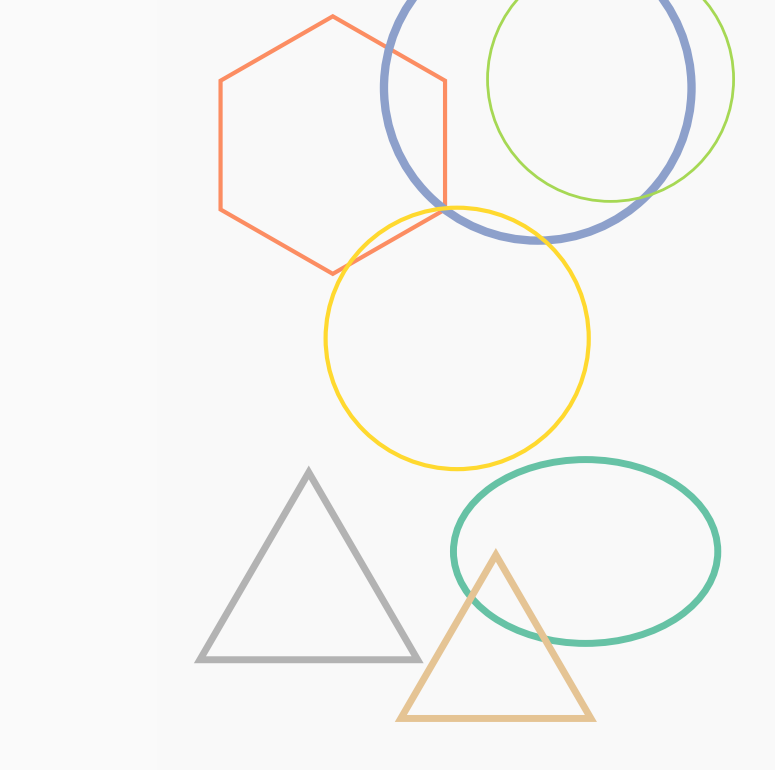[{"shape": "oval", "thickness": 2.5, "radius": 0.85, "center": [0.756, 0.284]}, {"shape": "hexagon", "thickness": 1.5, "radius": 0.84, "center": [0.429, 0.812]}, {"shape": "circle", "thickness": 3, "radius": 0.99, "center": [0.694, 0.886]}, {"shape": "circle", "thickness": 1, "radius": 0.79, "center": [0.788, 0.897]}, {"shape": "circle", "thickness": 1.5, "radius": 0.85, "center": [0.59, 0.56]}, {"shape": "triangle", "thickness": 2.5, "radius": 0.71, "center": [0.64, 0.138]}, {"shape": "triangle", "thickness": 2.5, "radius": 0.81, "center": [0.398, 0.224]}]